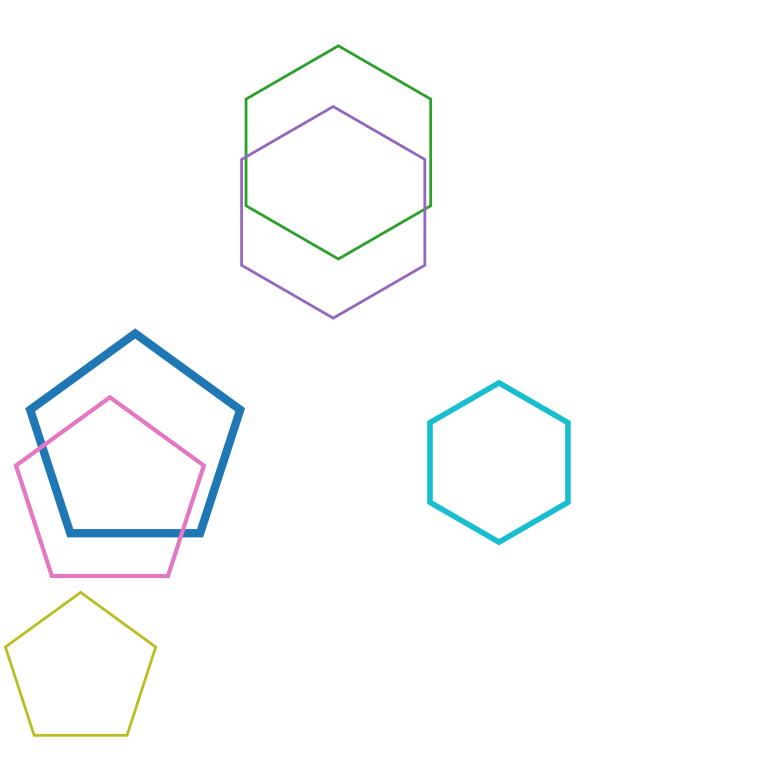[{"shape": "pentagon", "thickness": 3, "radius": 0.72, "center": [0.176, 0.423]}, {"shape": "hexagon", "thickness": 1, "radius": 0.69, "center": [0.439, 0.802]}, {"shape": "hexagon", "thickness": 1, "radius": 0.69, "center": [0.433, 0.724]}, {"shape": "pentagon", "thickness": 1.5, "radius": 0.64, "center": [0.143, 0.356]}, {"shape": "pentagon", "thickness": 1, "radius": 0.51, "center": [0.105, 0.128]}, {"shape": "hexagon", "thickness": 2, "radius": 0.52, "center": [0.648, 0.399]}]